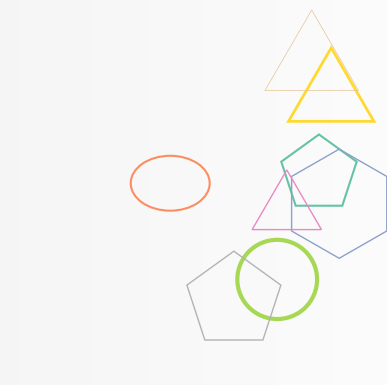[{"shape": "pentagon", "thickness": 1.5, "radius": 0.51, "center": [0.823, 0.548]}, {"shape": "oval", "thickness": 1.5, "radius": 0.51, "center": [0.439, 0.524]}, {"shape": "hexagon", "thickness": 1, "radius": 0.71, "center": [0.875, 0.471]}, {"shape": "triangle", "thickness": 1, "radius": 0.52, "center": [0.74, 0.455]}, {"shape": "circle", "thickness": 3, "radius": 0.51, "center": [0.715, 0.274]}, {"shape": "triangle", "thickness": 2, "radius": 0.64, "center": [0.855, 0.748]}, {"shape": "triangle", "thickness": 0.5, "radius": 0.7, "center": [0.804, 0.834]}, {"shape": "pentagon", "thickness": 1, "radius": 0.64, "center": [0.604, 0.22]}]